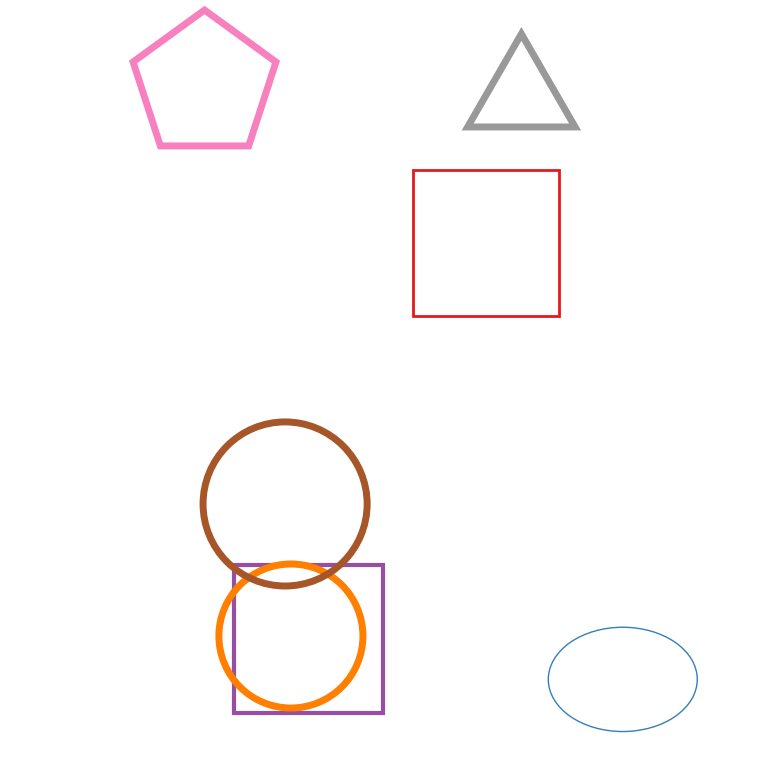[{"shape": "square", "thickness": 1, "radius": 0.47, "center": [0.631, 0.685]}, {"shape": "oval", "thickness": 0.5, "radius": 0.48, "center": [0.809, 0.118]}, {"shape": "square", "thickness": 1.5, "radius": 0.48, "center": [0.401, 0.17]}, {"shape": "circle", "thickness": 2.5, "radius": 0.47, "center": [0.378, 0.174]}, {"shape": "circle", "thickness": 2.5, "radius": 0.53, "center": [0.37, 0.346]}, {"shape": "pentagon", "thickness": 2.5, "radius": 0.49, "center": [0.266, 0.889]}, {"shape": "triangle", "thickness": 2.5, "radius": 0.4, "center": [0.677, 0.875]}]